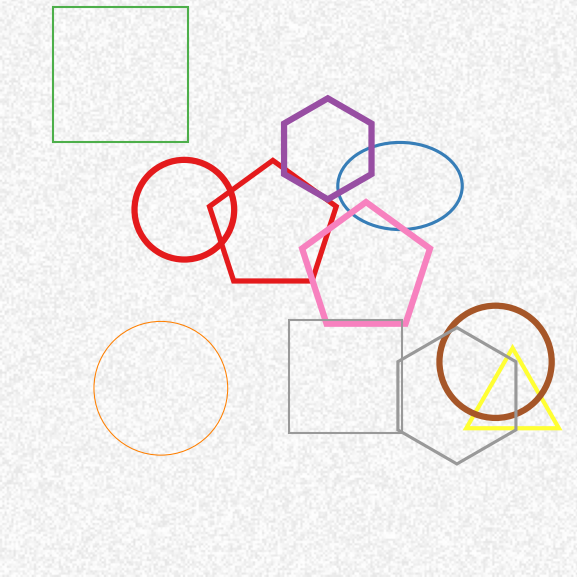[{"shape": "circle", "thickness": 3, "radius": 0.43, "center": [0.319, 0.636]}, {"shape": "pentagon", "thickness": 2.5, "radius": 0.58, "center": [0.472, 0.606]}, {"shape": "oval", "thickness": 1.5, "radius": 0.54, "center": [0.693, 0.677]}, {"shape": "square", "thickness": 1, "radius": 0.58, "center": [0.208, 0.87]}, {"shape": "hexagon", "thickness": 3, "radius": 0.44, "center": [0.568, 0.741]}, {"shape": "circle", "thickness": 0.5, "radius": 0.58, "center": [0.279, 0.327]}, {"shape": "triangle", "thickness": 2, "radius": 0.46, "center": [0.888, 0.304]}, {"shape": "circle", "thickness": 3, "radius": 0.49, "center": [0.858, 0.373]}, {"shape": "pentagon", "thickness": 3, "radius": 0.58, "center": [0.634, 0.533]}, {"shape": "square", "thickness": 1, "radius": 0.49, "center": [0.598, 0.347]}, {"shape": "hexagon", "thickness": 1.5, "radius": 0.59, "center": [0.791, 0.314]}]